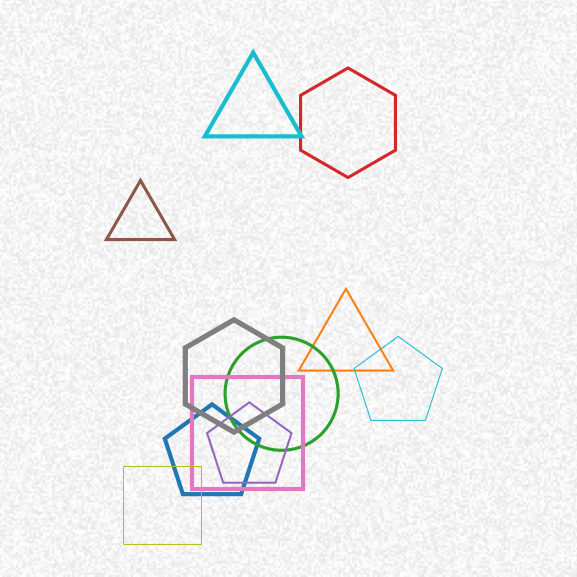[{"shape": "pentagon", "thickness": 2, "radius": 0.43, "center": [0.367, 0.213]}, {"shape": "triangle", "thickness": 1, "radius": 0.47, "center": [0.599, 0.405]}, {"shape": "circle", "thickness": 1.5, "radius": 0.49, "center": [0.488, 0.317]}, {"shape": "hexagon", "thickness": 1.5, "radius": 0.47, "center": [0.603, 0.787]}, {"shape": "pentagon", "thickness": 1, "radius": 0.38, "center": [0.432, 0.225]}, {"shape": "triangle", "thickness": 1.5, "radius": 0.34, "center": [0.243, 0.618]}, {"shape": "square", "thickness": 2, "radius": 0.48, "center": [0.429, 0.249]}, {"shape": "hexagon", "thickness": 2.5, "radius": 0.49, "center": [0.405, 0.348]}, {"shape": "square", "thickness": 0.5, "radius": 0.34, "center": [0.28, 0.125]}, {"shape": "pentagon", "thickness": 0.5, "radius": 0.4, "center": [0.689, 0.336]}, {"shape": "triangle", "thickness": 2, "radius": 0.48, "center": [0.438, 0.811]}]